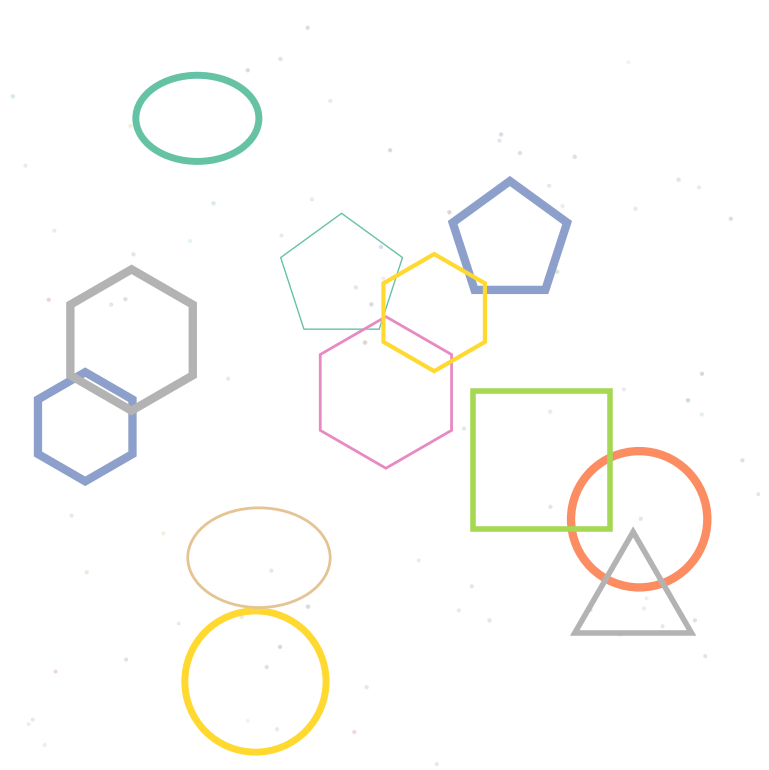[{"shape": "pentagon", "thickness": 0.5, "radius": 0.42, "center": [0.444, 0.64]}, {"shape": "oval", "thickness": 2.5, "radius": 0.4, "center": [0.256, 0.846]}, {"shape": "circle", "thickness": 3, "radius": 0.44, "center": [0.83, 0.326]}, {"shape": "pentagon", "thickness": 3, "radius": 0.39, "center": [0.662, 0.687]}, {"shape": "hexagon", "thickness": 3, "radius": 0.35, "center": [0.111, 0.446]}, {"shape": "hexagon", "thickness": 1, "radius": 0.49, "center": [0.501, 0.49]}, {"shape": "square", "thickness": 2, "radius": 0.45, "center": [0.704, 0.403]}, {"shape": "hexagon", "thickness": 1.5, "radius": 0.38, "center": [0.564, 0.594]}, {"shape": "circle", "thickness": 2.5, "radius": 0.46, "center": [0.332, 0.115]}, {"shape": "oval", "thickness": 1, "radius": 0.46, "center": [0.336, 0.276]}, {"shape": "triangle", "thickness": 2, "radius": 0.44, "center": [0.822, 0.222]}, {"shape": "hexagon", "thickness": 3, "radius": 0.46, "center": [0.171, 0.558]}]